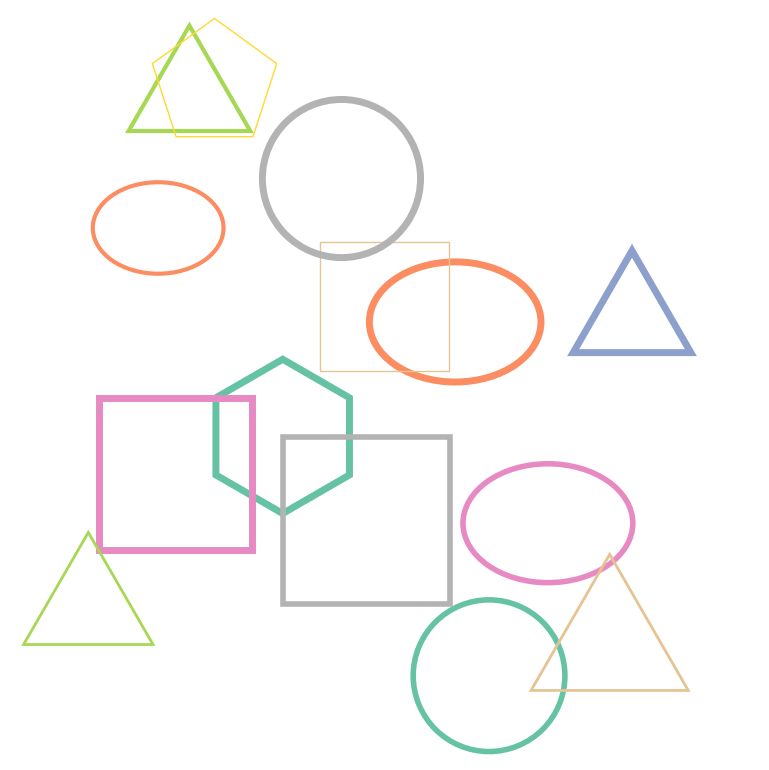[{"shape": "circle", "thickness": 2, "radius": 0.49, "center": [0.635, 0.122]}, {"shape": "hexagon", "thickness": 2.5, "radius": 0.5, "center": [0.367, 0.433]}, {"shape": "oval", "thickness": 1.5, "radius": 0.42, "center": [0.205, 0.704]}, {"shape": "oval", "thickness": 2.5, "radius": 0.56, "center": [0.591, 0.582]}, {"shape": "triangle", "thickness": 2.5, "radius": 0.44, "center": [0.821, 0.586]}, {"shape": "square", "thickness": 2.5, "radius": 0.5, "center": [0.228, 0.384]}, {"shape": "oval", "thickness": 2, "radius": 0.55, "center": [0.712, 0.32]}, {"shape": "triangle", "thickness": 1.5, "radius": 0.46, "center": [0.246, 0.875]}, {"shape": "triangle", "thickness": 1, "radius": 0.49, "center": [0.115, 0.211]}, {"shape": "pentagon", "thickness": 0.5, "radius": 0.42, "center": [0.279, 0.891]}, {"shape": "square", "thickness": 0.5, "radius": 0.42, "center": [0.499, 0.602]}, {"shape": "triangle", "thickness": 1, "radius": 0.59, "center": [0.792, 0.162]}, {"shape": "square", "thickness": 2, "radius": 0.54, "center": [0.476, 0.324]}, {"shape": "circle", "thickness": 2.5, "radius": 0.51, "center": [0.443, 0.768]}]